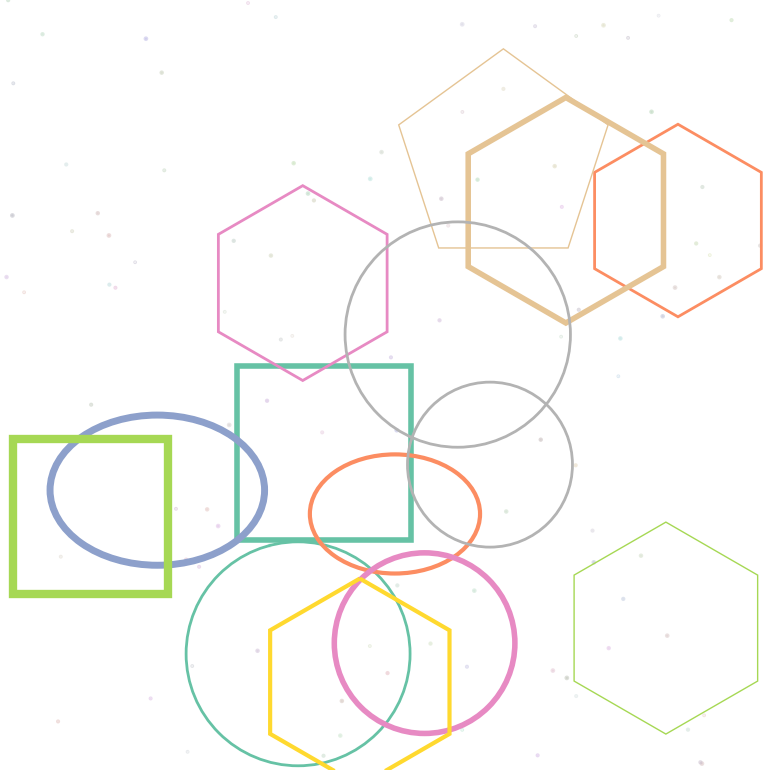[{"shape": "circle", "thickness": 1, "radius": 0.73, "center": [0.387, 0.151]}, {"shape": "square", "thickness": 2, "radius": 0.57, "center": [0.421, 0.411]}, {"shape": "hexagon", "thickness": 1, "radius": 0.63, "center": [0.88, 0.714]}, {"shape": "oval", "thickness": 1.5, "radius": 0.55, "center": [0.513, 0.333]}, {"shape": "oval", "thickness": 2.5, "radius": 0.7, "center": [0.204, 0.363]}, {"shape": "circle", "thickness": 2, "radius": 0.59, "center": [0.551, 0.165]}, {"shape": "hexagon", "thickness": 1, "radius": 0.63, "center": [0.393, 0.632]}, {"shape": "square", "thickness": 3, "radius": 0.5, "center": [0.117, 0.329]}, {"shape": "hexagon", "thickness": 0.5, "radius": 0.69, "center": [0.865, 0.184]}, {"shape": "hexagon", "thickness": 1.5, "radius": 0.67, "center": [0.467, 0.114]}, {"shape": "pentagon", "thickness": 0.5, "radius": 0.71, "center": [0.654, 0.794]}, {"shape": "hexagon", "thickness": 2, "radius": 0.73, "center": [0.735, 0.727]}, {"shape": "circle", "thickness": 1, "radius": 0.73, "center": [0.594, 0.566]}, {"shape": "circle", "thickness": 1, "radius": 0.54, "center": [0.636, 0.397]}]